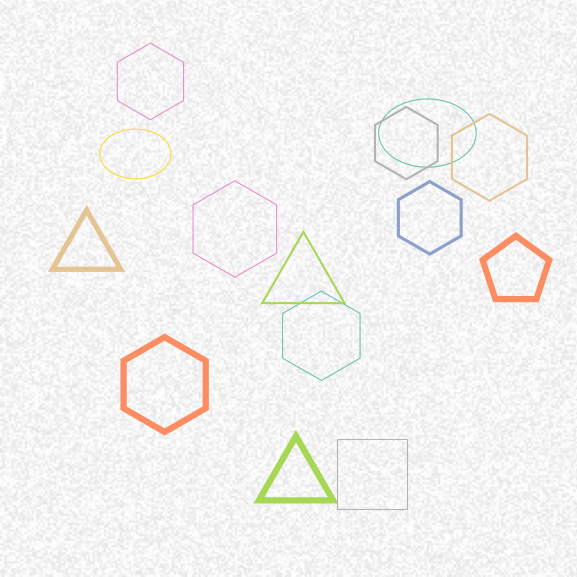[{"shape": "hexagon", "thickness": 0.5, "radius": 0.39, "center": [0.556, 0.418]}, {"shape": "oval", "thickness": 0.5, "radius": 0.42, "center": [0.74, 0.769]}, {"shape": "pentagon", "thickness": 3, "radius": 0.3, "center": [0.893, 0.53]}, {"shape": "hexagon", "thickness": 3, "radius": 0.41, "center": [0.285, 0.333]}, {"shape": "hexagon", "thickness": 1.5, "radius": 0.31, "center": [0.744, 0.622]}, {"shape": "hexagon", "thickness": 0.5, "radius": 0.42, "center": [0.407, 0.603]}, {"shape": "hexagon", "thickness": 0.5, "radius": 0.33, "center": [0.26, 0.858]}, {"shape": "triangle", "thickness": 3, "radius": 0.37, "center": [0.513, 0.17]}, {"shape": "triangle", "thickness": 1, "radius": 0.41, "center": [0.525, 0.515]}, {"shape": "oval", "thickness": 0.5, "radius": 0.31, "center": [0.235, 0.733]}, {"shape": "triangle", "thickness": 2.5, "radius": 0.34, "center": [0.15, 0.567]}, {"shape": "hexagon", "thickness": 1, "radius": 0.38, "center": [0.848, 0.727]}, {"shape": "square", "thickness": 0.5, "radius": 0.3, "center": [0.644, 0.179]}, {"shape": "hexagon", "thickness": 1, "radius": 0.31, "center": [0.704, 0.751]}]